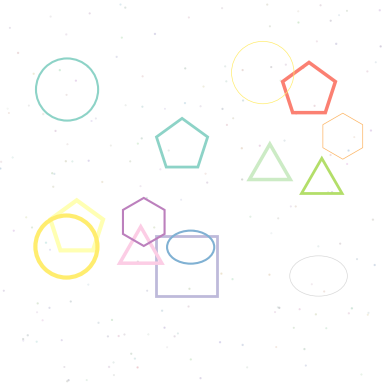[{"shape": "circle", "thickness": 1.5, "radius": 0.4, "center": [0.174, 0.767]}, {"shape": "pentagon", "thickness": 2, "radius": 0.35, "center": [0.473, 0.623]}, {"shape": "pentagon", "thickness": 3, "radius": 0.36, "center": [0.199, 0.408]}, {"shape": "square", "thickness": 2, "radius": 0.39, "center": [0.484, 0.309]}, {"shape": "pentagon", "thickness": 2.5, "radius": 0.36, "center": [0.803, 0.766]}, {"shape": "oval", "thickness": 1.5, "radius": 0.31, "center": [0.495, 0.358]}, {"shape": "hexagon", "thickness": 0.5, "radius": 0.3, "center": [0.89, 0.646]}, {"shape": "triangle", "thickness": 2, "radius": 0.3, "center": [0.836, 0.528]}, {"shape": "triangle", "thickness": 2.5, "radius": 0.32, "center": [0.366, 0.348]}, {"shape": "oval", "thickness": 0.5, "radius": 0.37, "center": [0.827, 0.283]}, {"shape": "hexagon", "thickness": 1.5, "radius": 0.31, "center": [0.373, 0.424]}, {"shape": "triangle", "thickness": 2.5, "radius": 0.31, "center": [0.701, 0.564]}, {"shape": "circle", "thickness": 3, "radius": 0.4, "center": [0.173, 0.36]}, {"shape": "circle", "thickness": 0.5, "radius": 0.41, "center": [0.683, 0.812]}]